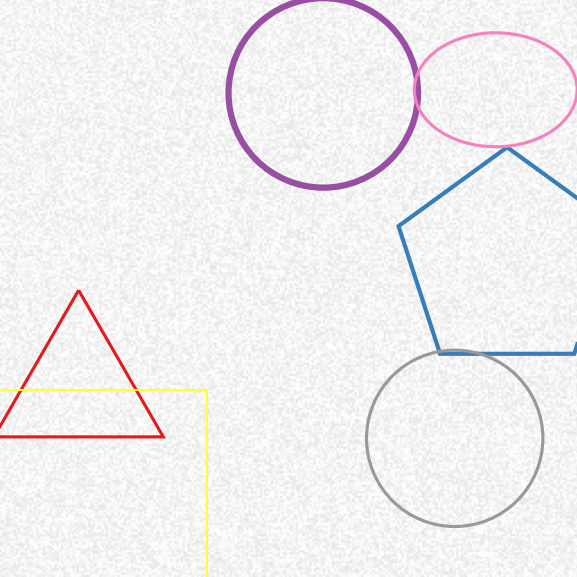[{"shape": "triangle", "thickness": 1.5, "radius": 0.85, "center": [0.136, 0.327]}, {"shape": "pentagon", "thickness": 2, "radius": 0.99, "center": [0.878, 0.546]}, {"shape": "circle", "thickness": 3, "radius": 0.82, "center": [0.56, 0.838]}, {"shape": "square", "thickness": 1, "radius": 0.91, "center": [0.175, 0.141]}, {"shape": "oval", "thickness": 1.5, "radius": 0.7, "center": [0.858, 0.844]}, {"shape": "circle", "thickness": 1.5, "radius": 0.76, "center": [0.787, 0.24]}]